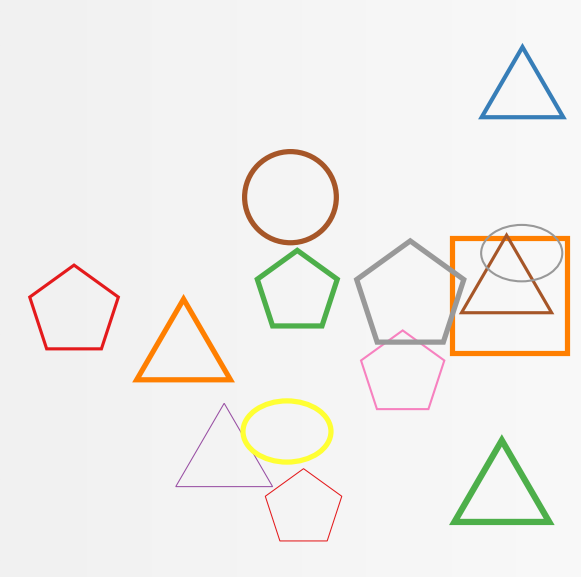[{"shape": "pentagon", "thickness": 1.5, "radius": 0.4, "center": [0.127, 0.46]}, {"shape": "pentagon", "thickness": 0.5, "radius": 0.35, "center": [0.522, 0.118]}, {"shape": "triangle", "thickness": 2, "radius": 0.41, "center": [0.899, 0.837]}, {"shape": "pentagon", "thickness": 2.5, "radius": 0.36, "center": [0.511, 0.493]}, {"shape": "triangle", "thickness": 3, "radius": 0.47, "center": [0.863, 0.142]}, {"shape": "triangle", "thickness": 0.5, "radius": 0.48, "center": [0.386, 0.205]}, {"shape": "square", "thickness": 2.5, "radius": 0.5, "center": [0.876, 0.487]}, {"shape": "triangle", "thickness": 2.5, "radius": 0.47, "center": [0.316, 0.388]}, {"shape": "oval", "thickness": 2.5, "radius": 0.38, "center": [0.494, 0.252]}, {"shape": "triangle", "thickness": 1.5, "radius": 0.45, "center": [0.872, 0.502]}, {"shape": "circle", "thickness": 2.5, "radius": 0.39, "center": [0.5, 0.658]}, {"shape": "pentagon", "thickness": 1, "radius": 0.38, "center": [0.693, 0.352]}, {"shape": "oval", "thickness": 1, "radius": 0.35, "center": [0.898, 0.561]}, {"shape": "pentagon", "thickness": 2.5, "radius": 0.48, "center": [0.706, 0.485]}]